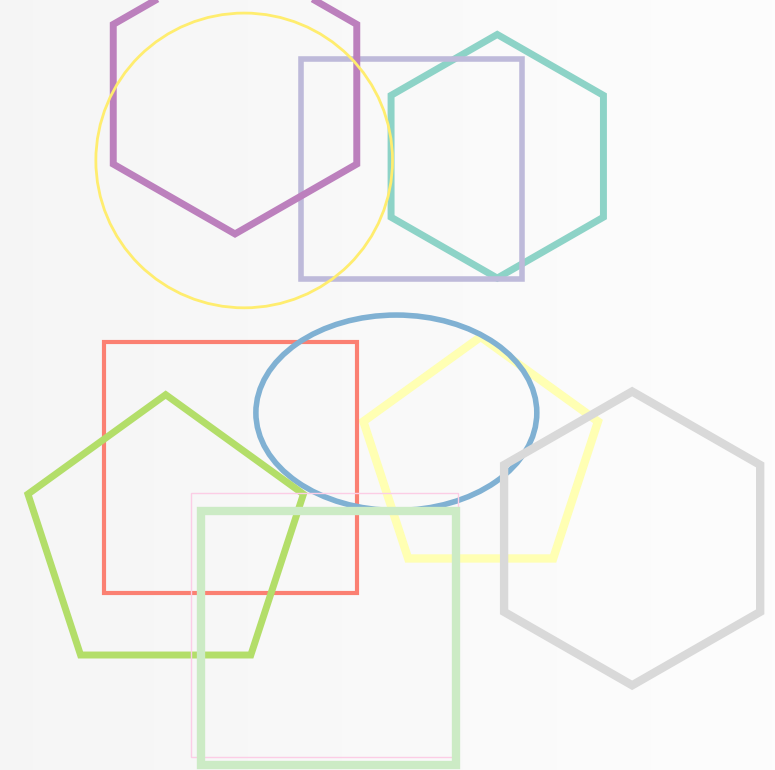[{"shape": "hexagon", "thickness": 2.5, "radius": 0.79, "center": [0.642, 0.797]}, {"shape": "pentagon", "thickness": 3, "radius": 0.8, "center": [0.62, 0.403]}, {"shape": "square", "thickness": 2, "radius": 0.71, "center": [0.531, 0.78]}, {"shape": "square", "thickness": 1.5, "radius": 0.81, "center": [0.298, 0.393]}, {"shape": "oval", "thickness": 2, "radius": 0.91, "center": [0.511, 0.464]}, {"shape": "pentagon", "thickness": 2.5, "radius": 0.93, "center": [0.214, 0.301]}, {"shape": "square", "thickness": 0.5, "radius": 0.86, "center": [0.419, 0.188]}, {"shape": "hexagon", "thickness": 3, "radius": 0.95, "center": [0.816, 0.301]}, {"shape": "hexagon", "thickness": 2.5, "radius": 0.91, "center": [0.303, 0.878]}, {"shape": "square", "thickness": 3, "radius": 0.82, "center": [0.424, 0.172]}, {"shape": "circle", "thickness": 1, "radius": 0.96, "center": [0.315, 0.792]}]